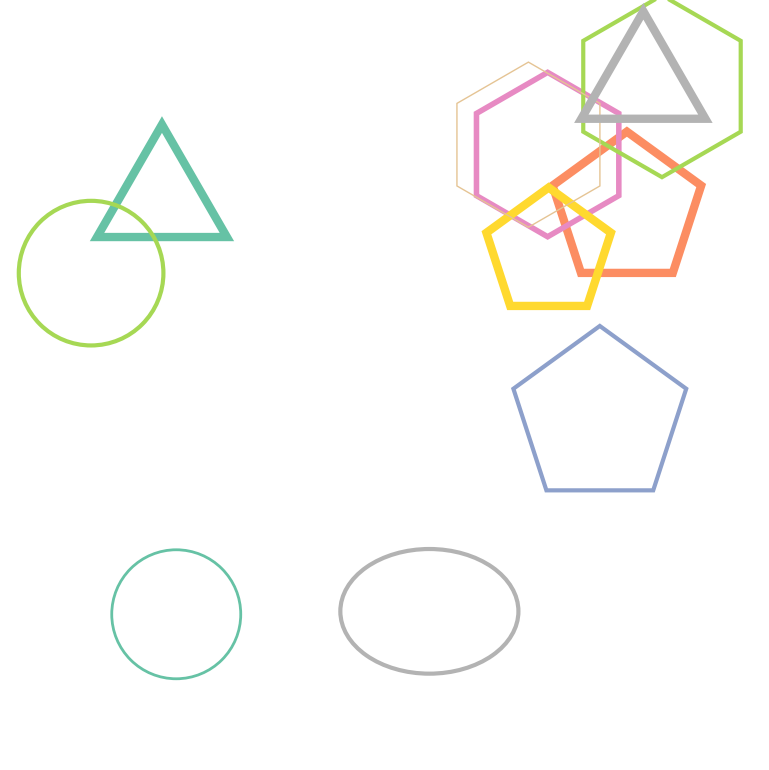[{"shape": "triangle", "thickness": 3, "radius": 0.49, "center": [0.21, 0.741]}, {"shape": "circle", "thickness": 1, "radius": 0.42, "center": [0.229, 0.202]}, {"shape": "pentagon", "thickness": 3, "radius": 0.51, "center": [0.814, 0.728]}, {"shape": "pentagon", "thickness": 1.5, "radius": 0.59, "center": [0.779, 0.459]}, {"shape": "hexagon", "thickness": 2, "radius": 0.53, "center": [0.711, 0.799]}, {"shape": "hexagon", "thickness": 1.5, "radius": 0.59, "center": [0.86, 0.888]}, {"shape": "circle", "thickness": 1.5, "radius": 0.47, "center": [0.118, 0.645]}, {"shape": "pentagon", "thickness": 3, "radius": 0.43, "center": [0.713, 0.671]}, {"shape": "hexagon", "thickness": 0.5, "radius": 0.54, "center": [0.686, 0.812]}, {"shape": "triangle", "thickness": 3, "radius": 0.47, "center": [0.836, 0.892]}, {"shape": "oval", "thickness": 1.5, "radius": 0.58, "center": [0.558, 0.206]}]